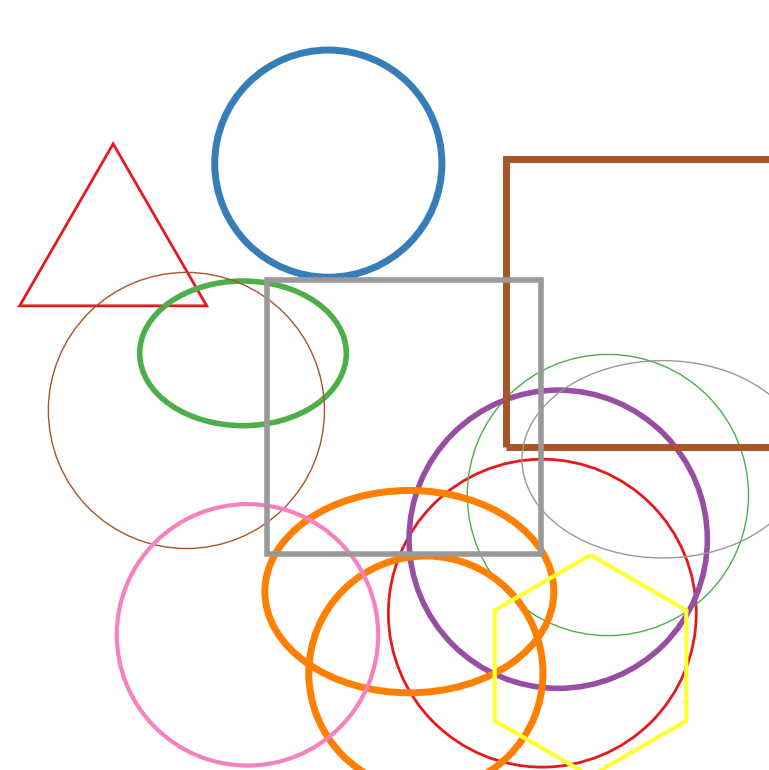[{"shape": "circle", "thickness": 1, "radius": 1.0, "center": [0.704, 0.204]}, {"shape": "triangle", "thickness": 1, "radius": 0.7, "center": [0.147, 0.673]}, {"shape": "circle", "thickness": 2.5, "radius": 0.74, "center": [0.426, 0.788]}, {"shape": "circle", "thickness": 0.5, "radius": 0.91, "center": [0.789, 0.357]}, {"shape": "oval", "thickness": 2, "radius": 0.67, "center": [0.316, 0.541]}, {"shape": "circle", "thickness": 2, "radius": 0.97, "center": [0.725, 0.3]}, {"shape": "oval", "thickness": 2.5, "radius": 0.94, "center": [0.532, 0.232]}, {"shape": "circle", "thickness": 2.5, "radius": 0.76, "center": [0.553, 0.126]}, {"shape": "hexagon", "thickness": 1.5, "radius": 0.72, "center": [0.767, 0.136]}, {"shape": "circle", "thickness": 0.5, "radius": 0.9, "center": [0.242, 0.467]}, {"shape": "square", "thickness": 2.5, "radius": 0.94, "center": [0.844, 0.607]}, {"shape": "circle", "thickness": 1.5, "radius": 0.85, "center": [0.321, 0.176]}, {"shape": "square", "thickness": 2, "radius": 0.89, "center": [0.524, 0.459]}, {"shape": "oval", "thickness": 0.5, "radius": 0.92, "center": [0.861, 0.404]}]